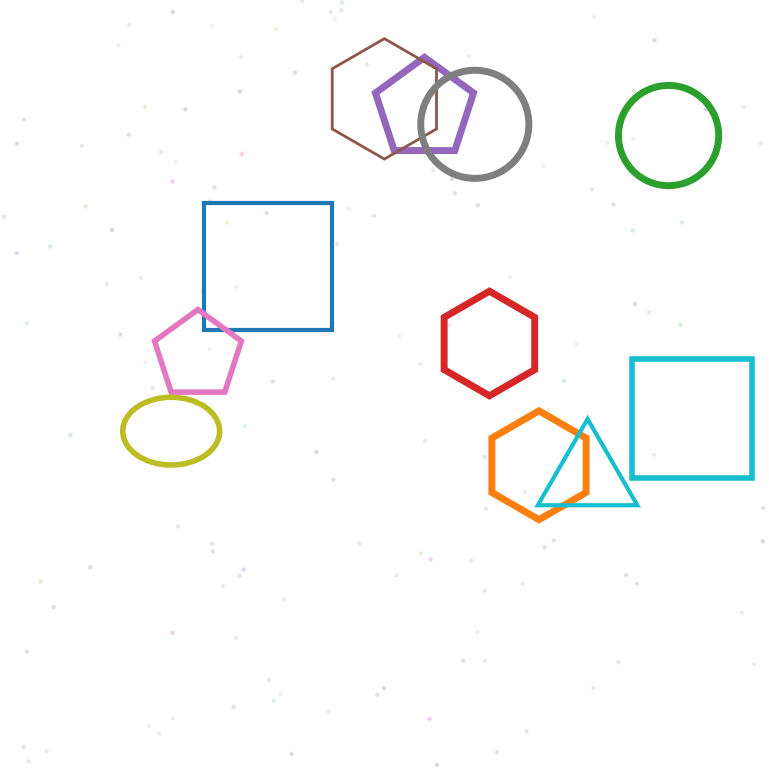[{"shape": "square", "thickness": 1.5, "radius": 0.42, "center": [0.348, 0.654]}, {"shape": "hexagon", "thickness": 2.5, "radius": 0.35, "center": [0.7, 0.396]}, {"shape": "circle", "thickness": 2.5, "radius": 0.33, "center": [0.868, 0.824]}, {"shape": "hexagon", "thickness": 2.5, "radius": 0.34, "center": [0.636, 0.554]}, {"shape": "pentagon", "thickness": 2.5, "radius": 0.33, "center": [0.551, 0.859]}, {"shape": "hexagon", "thickness": 1, "radius": 0.39, "center": [0.499, 0.872]}, {"shape": "pentagon", "thickness": 2, "radius": 0.3, "center": [0.257, 0.539]}, {"shape": "circle", "thickness": 2.5, "radius": 0.35, "center": [0.617, 0.839]}, {"shape": "oval", "thickness": 2, "radius": 0.31, "center": [0.222, 0.44]}, {"shape": "square", "thickness": 2, "radius": 0.39, "center": [0.898, 0.456]}, {"shape": "triangle", "thickness": 1.5, "radius": 0.37, "center": [0.763, 0.381]}]